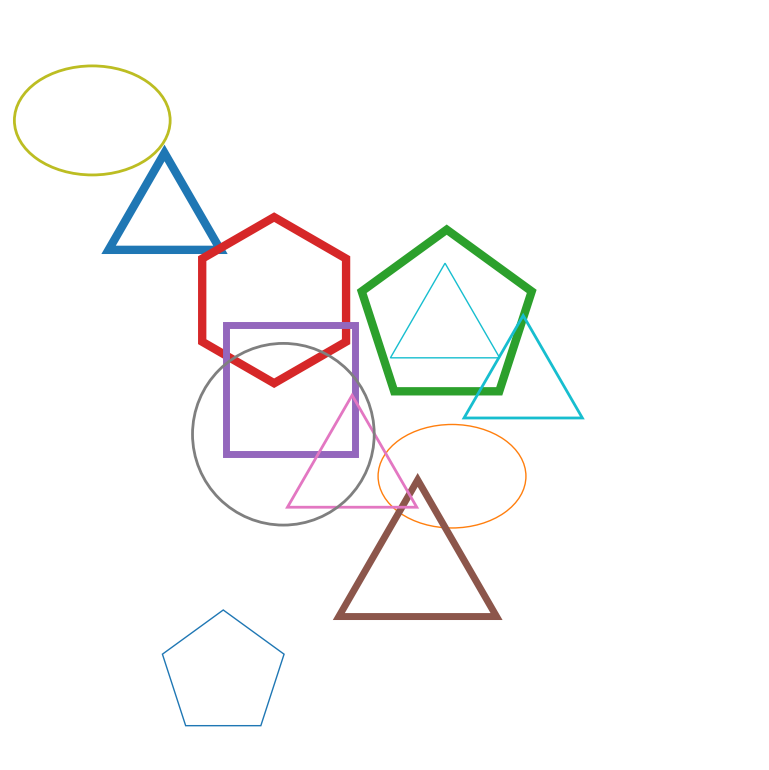[{"shape": "pentagon", "thickness": 0.5, "radius": 0.42, "center": [0.29, 0.125]}, {"shape": "triangle", "thickness": 3, "radius": 0.42, "center": [0.214, 0.717]}, {"shape": "oval", "thickness": 0.5, "radius": 0.48, "center": [0.587, 0.382]}, {"shape": "pentagon", "thickness": 3, "radius": 0.58, "center": [0.58, 0.586]}, {"shape": "hexagon", "thickness": 3, "radius": 0.54, "center": [0.356, 0.61]}, {"shape": "square", "thickness": 2.5, "radius": 0.42, "center": [0.377, 0.494]}, {"shape": "triangle", "thickness": 2.5, "radius": 0.59, "center": [0.542, 0.258]}, {"shape": "triangle", "thickness": 1, "radius": 0.48, "center": [0.457, 0.39]}, {"shape": "circle", "thickness": 1, "radius": 0.59, "center": [0.368, 0.436]}, {"shape": "oval", "thickness": 1, "radius": 0.51, "center": [0.12, 0.844]}, {"shape": "triangle", "thickness": 1, "radius": 0.44, "center": [0.679, 0.502]}, {"shape": "triangle", "thickness": 0.5, "radius": 0.41, "center": [0.578, 0.576]}]